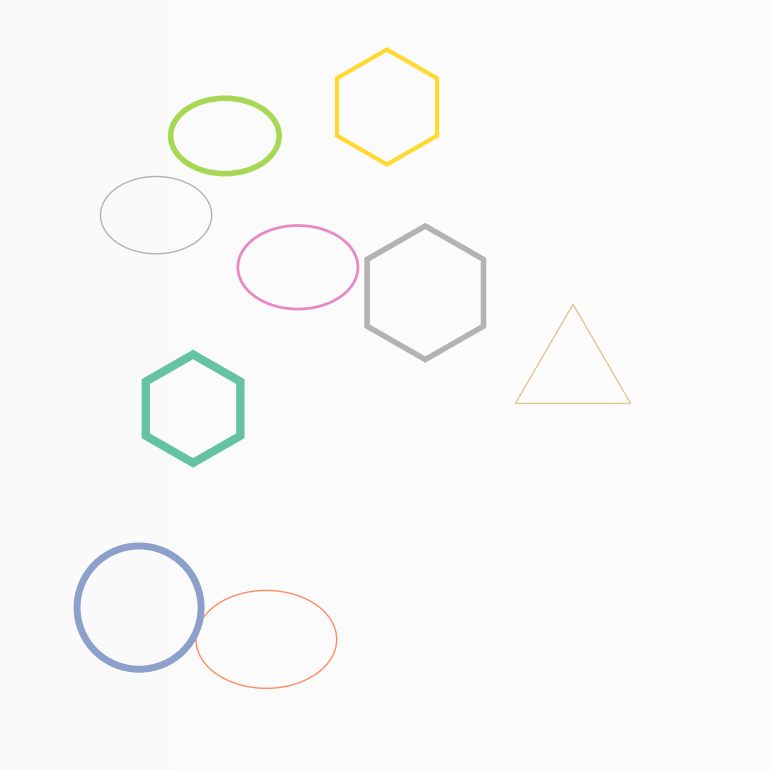[{"shape": "hexagon", "thickness": 3, "radius": 0.35, "center": [0.249, 0.469]}, {"shape": "oval", "thickness": 0.5, "radius": 0.45, "center": [0.344, 0.17]}, {"shape": "circle", "thickness": 2.5, "radius": 0.4, "center": [0.179, 0.211]}, {"shape": "oval", "thickness": 1, "radius": 0.39, "center": [0.384, 0.653]}, {"shape": "oval", "thickness": 2, "radius": 0.35, "center": [0.29, 0.823]}, {"shape": "hexagon", "thickness": 1.5, "radius": 0.37, "center": [0.499, 0.861]}, {"shape": "triangle", "thickness": 0.5, "radius": 0.43, "center": [0.739, 0.519]}, {"shape": "hexagon", "thickness": 2, "radius": 0.43, "center": [0.549, 0.62]}, {"shape": "oval", "thickness": 0.5, "radius": 0.36, "center": [0.201, 0.721]}]